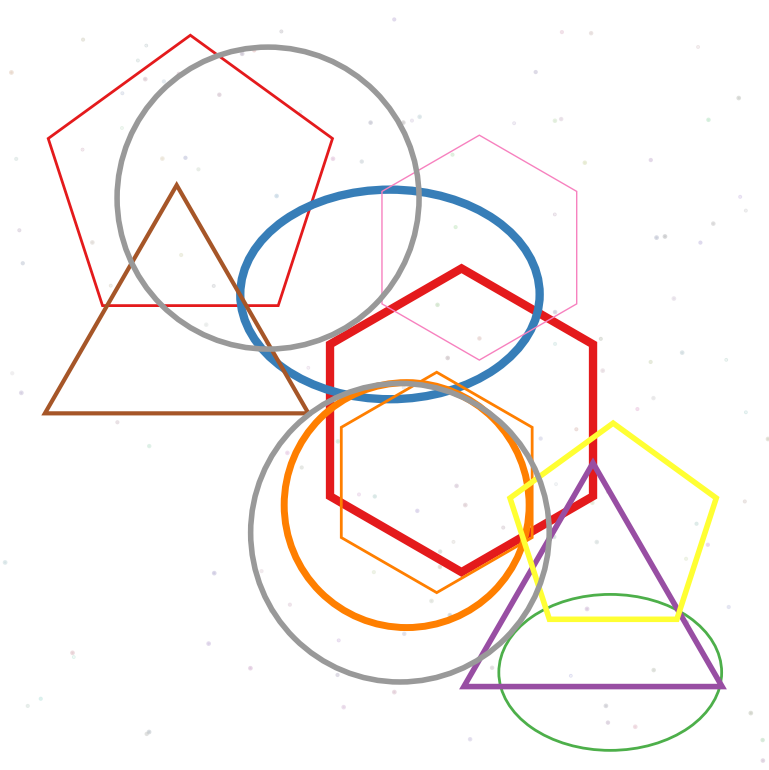[{"shape": "hexagon", "thickness": 3, "radius": 0.99, "center": [0.599, 0.454]}, {"shape": "pentagon", "thickness": 1, "radius": 0.97, "center": [0.247, 0.76]}, {"shape": "oval", "thickness": 3, "radius": 0.97, "center": [0.506, 0.618]}, {"shape": "oval", "thickness": 1, "radius": 0.72, "center": [0.793, 0.127]}, {"shape": "triangle", "thickness": 2, "radius": 0.97, "center": [0.77, 0.205]}, {"shape": "circle", "thickness": 2.5, "radius": 0.8, "center": [0.528, 0.344]}, {"shape": "hexagon", "thickness": 1, "radius": 0.72, "center": [0.567, 0.373]}, {"shape": "pentagon", "thickness": 2, "radius": 0.7, "center": [0.796, 0.31]}, {"shape": "triangle", "thickness": 1.5, "radius": 0.99, "center": [0.229, 0.562]}, {"shape": "hexagon", "thickness": 0.5, "radius": 0.73, "center": [0.623, 0.678]}, {"shape": "circle", "thickness": 2, "radius": 0.98, "center": [0.348, 0.743]}, {"shape": "circle", "thickness": 2, "radius": 0.97, "center": [0.519, 0.308]}]